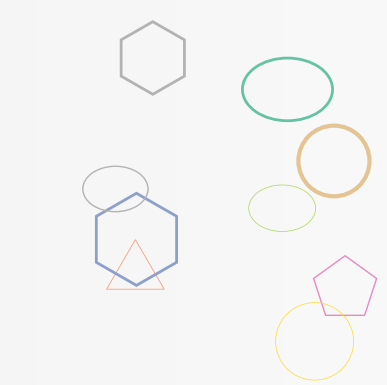[{"shape": "oval", "thickness": 2, "radius": 0.58, "center": [0.742, 0.768]}, {"shape": "triangle", "thickness": 0.5, "radius": 0.43, "center": [0.349, 0.292]}, {"shape": "hexagon", "thickness": 2, "radius": 0.6, "center": [0.352, 0.378]}, {"shape": "pentagon", "thickness": 1, "radius": 0.43, "center": [0.891, 0.25]}, {"shape": "oval", "thickness": 0.5, "radius": 0.43, "center": [0.728, 0.459]}, {"shape": "circle", "thickness": 0.5, "radius": 0.5, "center": [0.812, 0.113]}, {"shape": "circle", "thickness": 3, "radius": 0.46, "center": [0.862, 0.582]}, {"shape": "oval", "thickness": 1, "radius": 0.42, "center": [0.298, 0.509]}, {"shape": "hexagon", "thickness": 2, "radius": 0.47, "center": [0.394, 0.849]}]